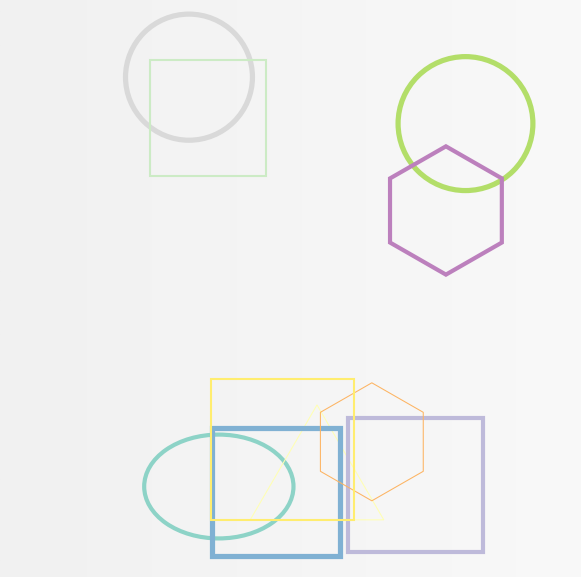[{"shape": "oval", "thickness": 2, "radius": 0.64, "center": [0.376, 0.157]}, {"shape": "triangle", "thickness": 0.5, "radius": 0.66, "center": [0.545, 0.165]}, {"shape": "square", "thickness": 2, "radius": 0.58, "center": [0.715, 0.159]}, {"shape": "square", "thickness": 2.5, "radius": 0.55, "center": [0.475, 0.147]}, {"shape": "hexagon", "thickness": 0.5, "radius": 0.51, "center": [0.64, 0.234]}, {"shape": "circle", "thickness": 2.5, "radius": 0.58, "center": [0.801, 0.785]}, {"shape": "circle", "thickness": 2.5, "radius": 0.55, "center": [0.325, 0.866]}, {"shape": "hexagon", "thickness": 2, "radius": 0.56, "center": [0.767, 0.635]}, {"shape": "square", "thickness": 1, "radius": 0.5, "center": [0.358, 0.794]}, {"shape": "square", "thickness": 1, "radius": 0.61, "center": [0.486, 0.221]}]